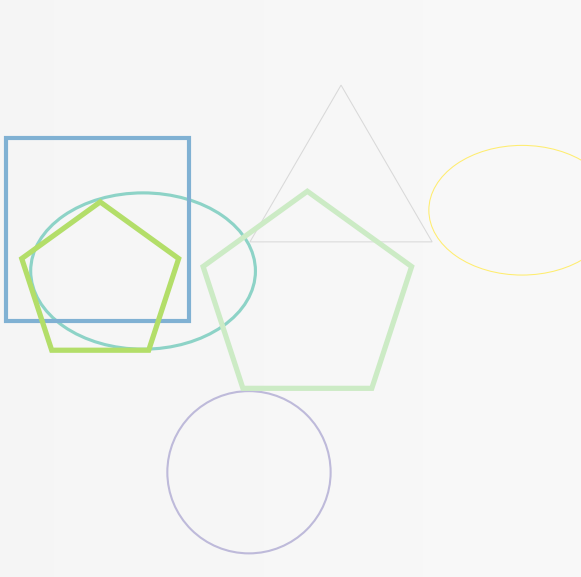[{"shape": "oval", "thickness": 1.5, "radius": 0.97, "center": [0.246, 0.53]}, {"shape": "circle", "thickness": 1, "radius": 0.7, "center": [0.428, 0.181]}, {"shape": "square", "thickness": 2, "radius": 0.79, "center": [0.168, 0.602]}, {"shape": "pentagon", "thickness": 2.5, "radius": 0.71, "center": [0.172, 0.508]}, {"shape": "triangle", "thickness": 0.5, "radius": 0.9, "center": [0.587, 0.671]}, {"shape": "pentagon", "thickness": 2.5, "radius": 0.94, "center": [0.529, 0.479]}, {"shape": "oval", "thickness": 0.5, "radius": 0.8, "center": [0.898, 0.635]}]